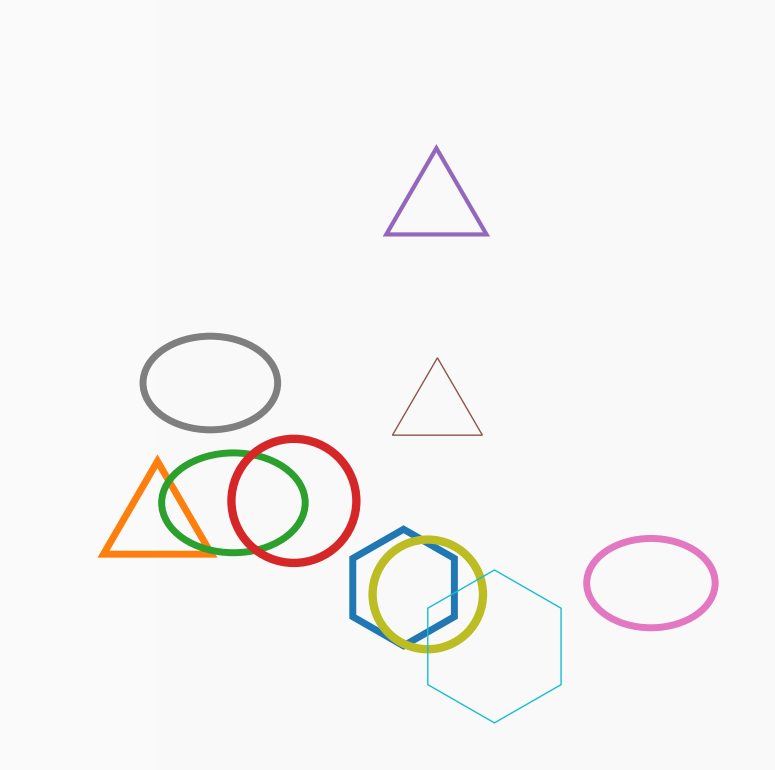[{"shape": "hexagon", "thickness": 2.5, "radius": 0.38, "center": [0.521, 0.237]}, {"shape": "triangle", "thickness": 2.5, "radius": 0.4, "center": [0.203, 0.321]}, {"shape": "oval", "thickness": 2.5, "radius": 0.46, "center": [0.301, 0.347]}, {"shape": "circle", "thickness": 3, "radius": 0.4, "center": [0.379, 0.35]}, {"shape": "triangle", "thickness": 1.5, "radius": 0.37, "center": [0.563, 0.733]}, {"shape": "triangle", "thickness": 0.5, "radius": 0.34, "center": [0.564, 0.468]}, {"shape": "oval", "thickness": 2.5, "radius": 0.41, "center": [0.84, 0.243]}, {"shape": "oval", "thickness": 2.5, "radius": 0.43, "center": [0.271, 0.503]}, {"shape": "circle", "thickness": 3, "radius": 0.36, "center": [0.552, 0.228]}, {"shape": "hexagon", "thickness": 0.5, "radius": 0.5, "center": [0.638, 0.16]}]